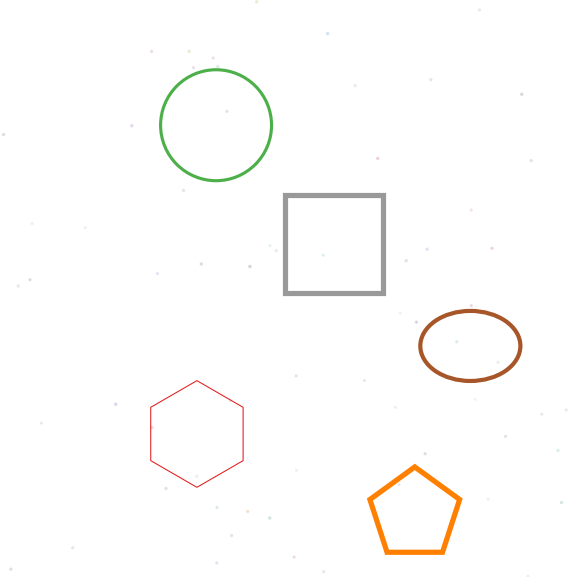[{"shape": "hexagon", "thickness": 0.5, "radius": 0.46, "center": [0.341, 0.248]}, {"shape": "circle", "thickness": 1.5, "radius": 0.48, "center": [0.374, 0.782]}, {"shape": "pentagon", "thickness": 2.5, "radius": 0.41, "center": [0.718, 0.109]}, {"shape": "oval", "thickness": 2, "radius": 0.43, "center": [0.814, 0.4]}, {"shape": "square", "thickness": 2.5, "radius": 0.42, "center": [0.579, 0.577]}]